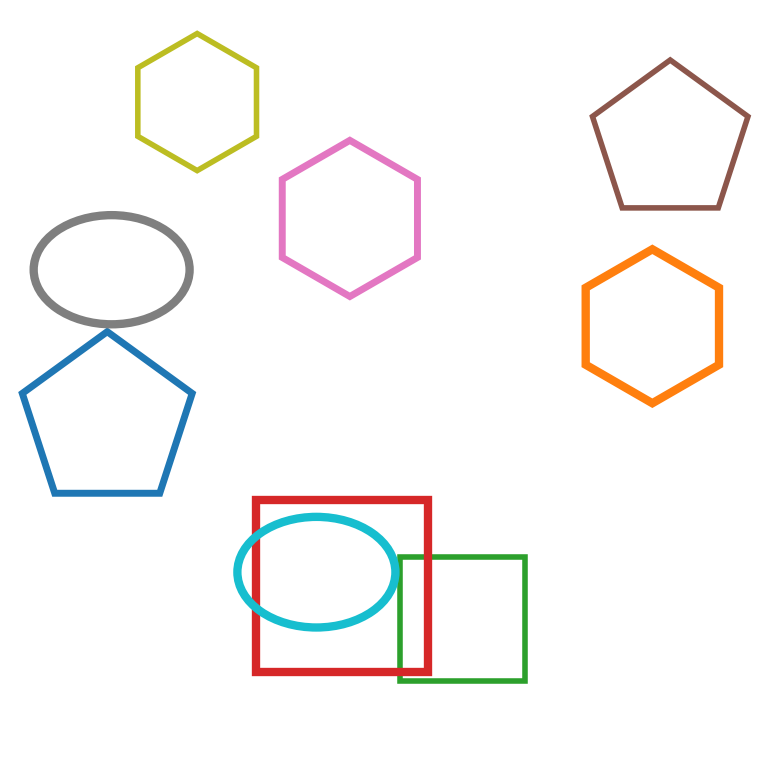[{"shape": "pentagon", "thickness": 2.5, "radius": 0.58, "center": [0.139, 0.453]}, {"shape": "hexagon", "thickness": 3, "radius": 0.5, "center": [0.847, 0.576]}, {"shape": "square", "thickness": 2, "radius": 0.4, "center": [0.601, 0.196]}, {"shape": "square", "thickness": 3, "radius": 0.56, "center": [0.444, 0.239]}, {"shape": "pentagon", "thickness": 2, "radius": 0.53, "center": [0.87, 0.816]}, {"shape": "hexagon", "thickness": 2.5, "radius": 0.51, "center": [0.454, 0.716]}, {"shape": "oval", "thickness": 3, "radius": 0.51, "center": [0.145, 0.65]}, {"shape": "hexagon", "thickness": 2, "radius": 0.44, "center": [0.256, 0.867]}, {"shape": "oval", "thickness": 3, "radius": 0.51, "center": [0.411, 0.257]}]